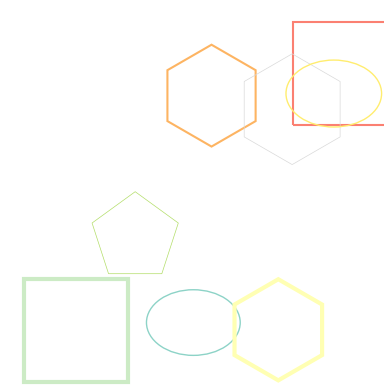[{"shape": "oval", "thickness": 1, "radius": 0.61, "center": [0.502, 0.162]}, {"shape": "hexagon", "thickness": 3, "radius": 0.66, "center": [0.723, 0.143]}, {"shape": "square", "thickness": 1.5, "radius": 0.67, "center": [0.896, 0.808]}, {"shape": "hexagon", "thickness": 1.5, "radius": 0.66, "center": [0.549, 0.752]}, {"shape": "pentagon", "thickness": 0.5, "radius": 0.59, "center": [0.351, 0.384]}, {"shape": "hexagon", "thickness": 0.5, "radius": 0.72, "center": [0.759, 0.716]}, {"shape": "square", "thickness": 3, "radius": 0.67, "center": [0.197, 0.142]}, {"shape": "oval", "thickness": 1, "radius": 0.62, "center": [0.867, 0.757]}]